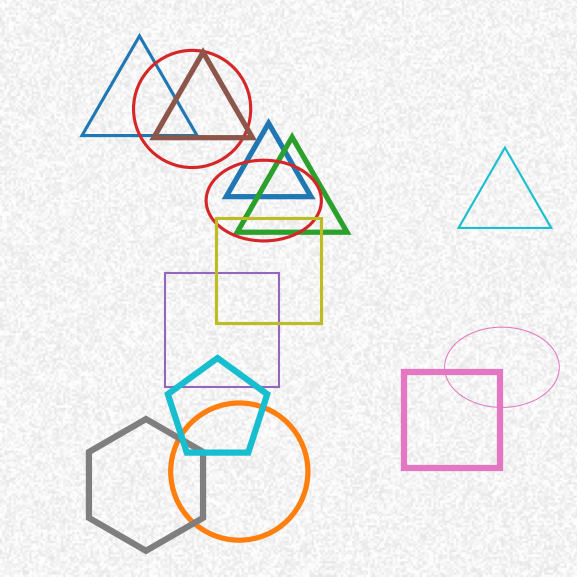[{"shape": "triangle", "thickness": 2.5, "radius": 0.42, "center": [0.465, 0.701]}, {"shape": "triangle", "thickness": 1.5, "radius": 0.58, "center": [0.242, 0.822]}, {"shape": "circle", "thickness": 2.5, "radius": 0.59, "center": [0.414, 0.183]}, {"shape": "triangle", "thickness": 2.5, "radius": 0.55, "center": [0.506, 0.652]}, {"shape": "circle", "thickness": 1.5, "radius": 0.51, "center": [0.333, 0.81]}, {"shape": "oval", "thickness": 1.5, "radius": 0.5, "center": [0.457, 0.652]}, {"shape": "square", "thickness": 1, "radius": 0.49, "center": [0.384, 0.428]}, {"shape": "triangle", "thickness": 2.5, "radius": 0.49, "center": [0.352, 0.81]}, {"shape": "oval", "thickness": 0.5, "radius": 0.5, "center": [0.869, 0.363]}, {"shape": "square", "thickness": 3, "radius": 0.41, "center": [0.783, 0.272]}, {"shape": "hexagon", "thickness": 3, "radius": 0.57, "center": [0.253, 0.159]}, {"shape": "square", "thickness": 1.5, "radius": 0.46, "center": [0.465, 0.531]}, {"shape": "triangle", "thickness": 1, "radius": 0.46, "center": [0.874, 0.651]}, {"shape": "pentagon", "thickness": 3, "radius": 0.45, "center": [0.377, 0.289]}]